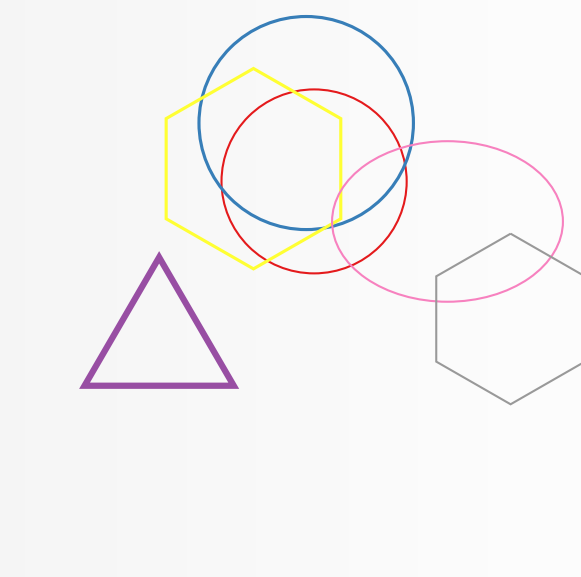[{"shape": "circle", "thickness": 1, "radius": 0.8, "center": [0.54, 0.685]}, {"shape": "circle", "thickness": 1.5, "radius": 0.92, "center": [0.527, 0.786]}, {"shape": "triangle", "thickness": 3, "radius": 0.74, "center": [0.274, 0.405]}, {"shape": "hexagon", "thickness": 1.5, "radius": 0.87, "center": [0.436, 0.707]}, {"shape": "oval", "thickness": 1, "radius": 0.99, "center": [0.77, 0.616]}, {"shape": "hexagon", "thickness": 1, "radius": 0.74, "center": [0.878, 0.447]}]